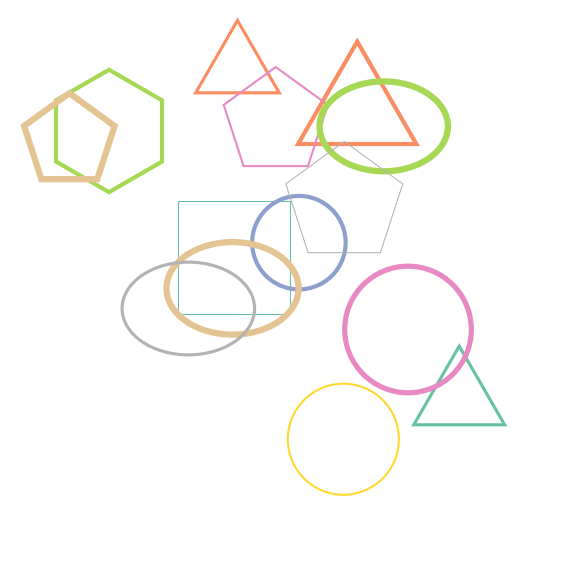[{"shape": "square", "thickness": 0.5, "radius": 0.49, "center": [0.405, 0.554]}, {"shape": "triangle", "thickness": 1.5, "radius": 0.45, "center": [0.795, 0.309]}, {"shape": "triangle", "thickness": 1.5, "radius": 0.42, "center": [0.411, 0.88]}, {"shape": "triangle", "thickness": 2, "radius": 0.59, "center": [0.619, 0.809]}, {"shape": "circle", "thickness": 2, "radius": 0.4, "center": [0.518, 0.579]}, {"shape": "circle", "thickness": 2.5, "radius": 0.55, "center": [0.707, 0.429]}, {"shape": "pentagon", "thickness": 1, "radius": 0.47, "center": [0.478, 0.788]}, {"shape": "hexagon", "thickness": 2, "radius": 0.53, "center": [0.189, 0.772]}, {"shape": "oval", "thickness": 3, "radius": 0.56, "center": [0.664, 0.78]}, {"shape": "circle", "thickness": 1, "radius": 0.48, "center": [0.595, 0.239]}, {"shape": "oval", "thickness": 3, "radius": 0.57, "center": [0.403, 0.5]}, {"shape": "pentagon", "thickness": 3, "radius": 0.41, "center": [0.12, 0.756]}, {"shape": "pentagon", "thickness": 0.5, "radius": 0.53, "center": [0.596, 0.648]}, {"shape": "oval", "thickness": 1.5, "radius": 0.57, "center": [0.326, 0.465]}]